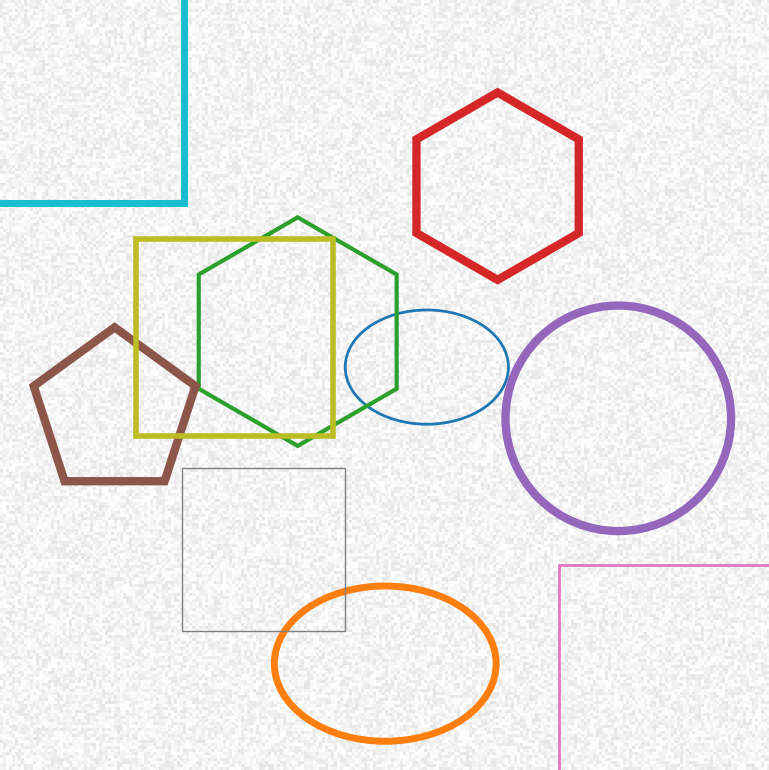[{"shape": "oval", "thickness": 1, "radius": 0.53, "center": [0.554, 0.523]}, {"shape": "oval", "thickness": 2.5, "radius": 0.72, "center": [0.5, 0.138]}, {"shape": "hexagon", "thickness": 1.5, "radius": 0.74, "center": [0.387, 0.569]}, {"shape": "hexagon", "thickness": 3, "radius": 0.61, "center": [0.646, 0.758]}, {"shape": "circle", "thickness": 3, "radius": 0.73, "center": [0.803, 0.457]}, {"shape": "pentagon", "thickness": 3, "radius": 0.55, "center": [0.149, 0.464]}, {"shape": "square", "thickness": 1, "radius": 0.74, "center": [0.874, 0.119]}, {"shape": "square", "thickness": 0.5, "radius": 0.53, "center": [0.343, 0.286]}, {"shape": "square", "thickness": 2, "radius": 0.64, "center": [0.305, 0.561]}, {"shape": "square", "thickness": 2.5, "radius": 0.67, "center": [0.105, 0.87]}]